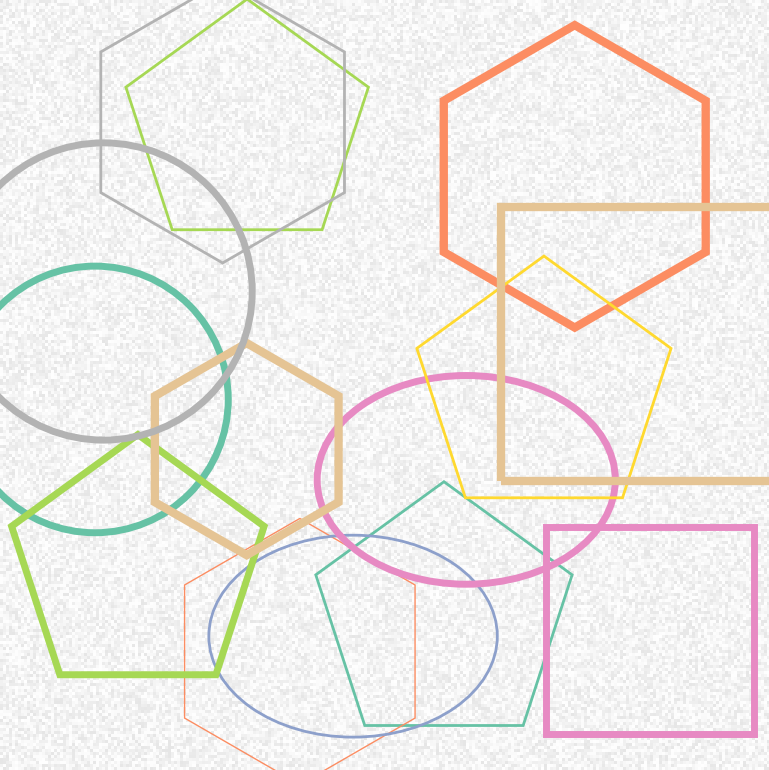[{"shape": "pentagon", "thickness": 1, "radius": 0.88, "center": [0.577, 0.199]}, {"shape": "circle", "thickness": 2.5, "radius": 0.87, "center": [0.123, 0.481]}, {"shape": "hexagon", "thickness": 0.5, "radius": 0.86, "center": [0.389, 0.154]}, {"shape": "hexagon", "thickness": 3, "radius": 0.98, "center": [0.746, 0.771]}, {"shape": "oval", "thickness": 1, "radius": 0.94, "center": [0.459, 0.174]}, {"shape": "square", "thickness": 2.5, "radius": 0.67, "center": [0.844, 0.181]}, {"shape": "oval", "thickness": 2.5, "radius": 0.97, "center": [0.606, 0.377]}, {"shape": "pentagon", "thickness": 2.5, "radius": 0.86, "center": [0.179, 0.263]}, {"shape": "pentagon", "thickness": 1, "radius": 0.83, "center": [0.321, 0.836]}, {"shape": "pentagon", "thickness": 1, "radius": 0.87, "center": [0.706, 0.494]}, {"shape": "hexagon", "thickness": 3, "radius": 0.69, "center": [0.32, 0.417]}, {"shape": "square", "thickness": 3, "radius": 0.89, "center": [0.828, 0.553]}, {"shape": "circle", "thickness": 2.5, "radius": 0.97, "center": [0.135, 0.621]}, {"shape": "hexagon", "thickness": 1, "radius": 0.91, "center": [0.289, 0.841]}]